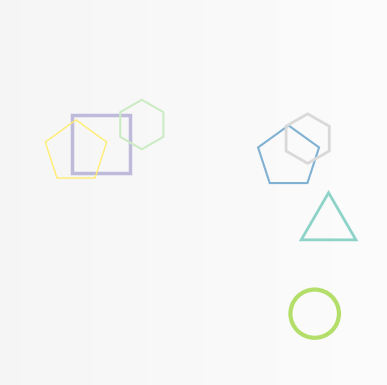[{"shape": "triangle", "thickness": 2, "radius": 0.41, "center": [0.848, 0.418]}, {"shape": "square", "thickness": 2.5, "radius": 0.38, "center": [0.26, 0.626]}, {"shape": "pentagon", "thickness": 1.5, "radius": 0.41, "center": [0.745, 0.591]}, {"shape": "circle", "thickness": 3, "radius": 0.31, "center": [0.812, 0.185]}, {"shape": "hexagon", "thickness": 2, "radius": 0.32, "center": [0.794, 0.64]}, {"shape": "hexagon", "thickness": 1.5, "radius": 0.32, "center": [0.366, 0.677]}, {"shape": "pentagon", "thickness": 1, "radius": 0.42, "center": [0.196, 0.605]}]